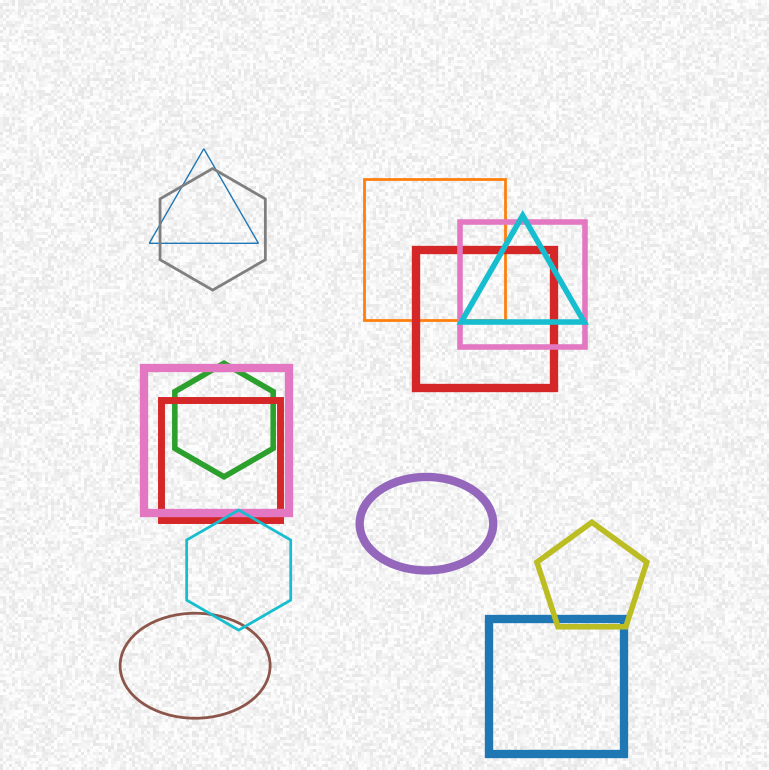[{"shape": "triangle", "thickness": 0.5, "radius": 0.41, "center": [0.265, 0.725]}, {"shape": "square", "thickness": 3, "radius": 0.44, "center": [0.723, 0.108]}, {"shape": "square", "thickness": 1, "radius": 0.46, "center": [0.564, 0.676]}, {"shape": "hexagon", "thickness": 2, "radius": 0.37, "center": [0.291, 0.455]}, {"shape": "square", "thickness": 2.5, "radius": 0.39, "center": [0.286, 0.403]}, {"shape": "square", "thickness": 3, "radius": 0.45, "center": [0.63, 0.586]}, {"shape": "oval", "thickness": 3, "radius": 0.43, "center": [0.554, 0.32]}, {"shape": "oval", "thickness": 1, "radius": 0.49, "center": [0.253, 0.135]}, {"shape": "square", "thickness": 2, "radius": 0.41, "center": [0.679, 0.631]}, {"shape": "square", "thickness": 3, "radius": 0.47, "center": [0.281, 0.428]}, {"shape": "hexagon", "thickness": 1, "radius": 0.39, "center": [0.276, 0.702]}, {"shape": "pentagon", "thickness": 2, "radius": 0.38, "center": [0.769, 0.247]}, {"shape": "triangle", "thickness": 2, "radius": 0.46, "center": [0.679, 0.628]}, {"shape": "hexagon", "thickness": 1, "radius": 0.39, "center": [0.31, 0.26]}]